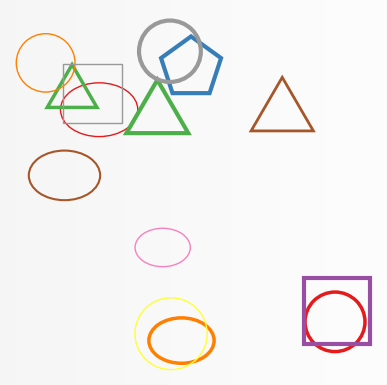[{"shape": "circle", "thickness": 2.5, "radius": 0.39, "center": [0.865, 0.164]}, {"shape": "oval", "thickness": 1, "radius": 0.5, "center": [0.256, 0.715]}, {"shape": "pentagon", "thickness": 3, "radius": 0.41, "center": [0.493, 0.824]}, {"shape": "triangle", "thickness": 2.5, "radius": 0.37, "center": [0.186, 0.758]}, {"shape": "triangle", "thickness": 3, "radius": 0.46, "center": [0.406, 0.7]}, {"shape": "square", "thickness": 3, "radius": 0.43, "center": [0.87, 0.192]}, {"shape": "circle", "thickness": 1, "radius": 0.38, "center": [0.118, 0.837]}, {"shape": "oval", "thickness": 2.5, "radius": 0.42, "center": [0.468, 0.115]}, {"shape": "circle", "thickness": 1, "radius": 0.47, "center": [0.441, 0.133]}, {"shape": "oval", "thickness": 1.5, "radius": 0.46, "center": [0.166, 0.544]}, {"shape": "triangle", "thickness": 2, "radius": 0.46, "center": [0.728, 0.706]}, {"shape": "oval", "thickness": 1, "radius": 0.36, "center": [0.42, 0.357]}, {"shape": "square", "thickness": 1, "radius": 0.38, "center": [0.239, 0.758]}, {"shape": "circle", "thickness": 3, "radius": 0.4, "center": [0.439, 0.867]}]